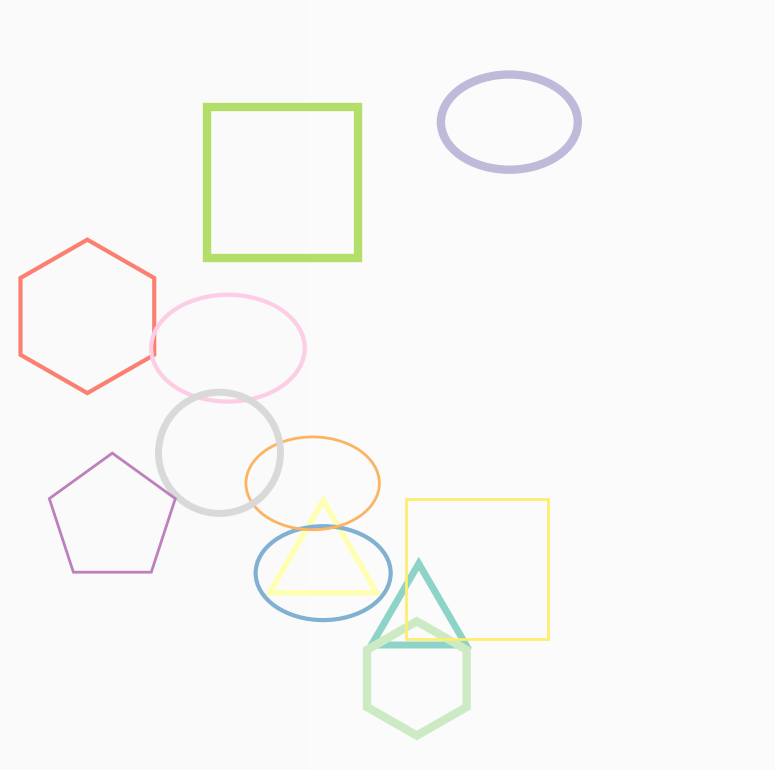[{"shape": "triangle", "thickness": 2.5, "radius": 0.35, "center": [0.54, 0.198]}, {"shape": "triangle", "thickness": 2, "radius": 0.4, "center": [0.417, 0.27]}, {"shape": "oval", "thickness": 3, "radius": 0.44, "center": [0.657, 0.841]}, {"shape": "hexagon", "thickness": 1.5, "radius": 0.5, "center": [0.113, 0.589]}, {"shape": "oval", "thickness": 1.5, "radius": 0.44, "center": [0.417, 0.256]}, {"shape": "oval", "thickness": 1, "radius": 0.43, "center": [0.403, 0.372]}, {"shape": "square", "thickness": 3, "radius": 0.49, "center": [0.365, 0.763]}, {"shape": "oval", "thickness": 1.5, "radius": 0.5, "center": [0.294, 0.548]}, {"shape": "circle", "thickness": 2.5, "radius": 0.39, "center": [0.283, 0.412]}, {"shape": "pentagon", "thickness": 1, "radius": 0.43, "center": [0.145, 0.326]}, {"shape": "hexagon", "thickness": 3, "radius": 0.37, "center": [0.538, 0.119]}, {"shape": "square", "thickness": 1, "radius": 0.46, "center": [0.615, 0.261]}]